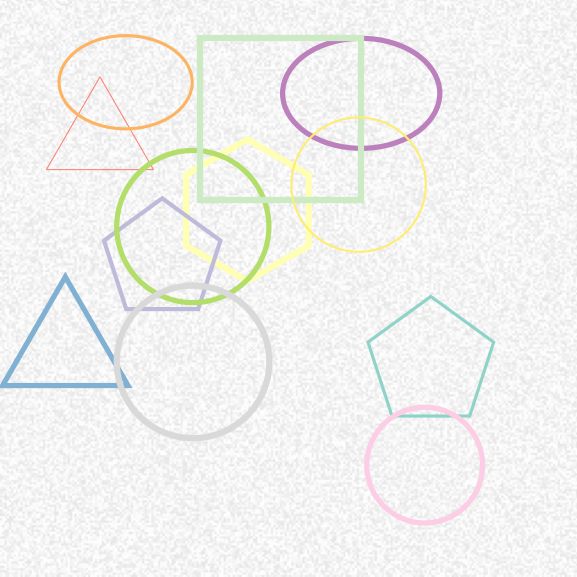[{"shape": "pentagon", "thickness": 1.5, "radius": 0.57, "center": [0.746, 0.371]}, {"shape": "hexagon", "thickness": 3, "radius": 0.61, "center": [0.428, 0.635]}, {"shape": "pentagon", "thickness": 2, "radius": 0.53, "center": [0.281, 0.55]}, {"shape": "triangle", "thickness": 0.5, "radius": 0.54, "center": [0.173, 0.759]}, {"shape": "triangle", "thickness": 2.5, "radius": 0.63, "center": [0.113, 0.394]}, {"shape": "oval", "thickness": 1.5, "radius": 0.58, "center": [0.218, 0.857]}, {"shape": "circle", "thickness": 2.5, "radius": 0.66, "center": [0.334, 0.607]}, {"shape": "circle", "thickness": 2.5, "radius": 0.5, "center": [0.735, 0.194]}, {"shape": "circle", "thickness": 3, "radius": 0.66, "center": [0.334, 0.372]}, {"shape": "oval", "thickness": 2.5, "radius": 0.68, "center": [0.625, 0.838]}, {"shape": "square", "thickness": 3, "radius": 0.7, "center": [0.486, 0.793]}, {"shape": "circle", "thickness": 1, "radius": 0.58, "center": [0.621, 0.679]}]